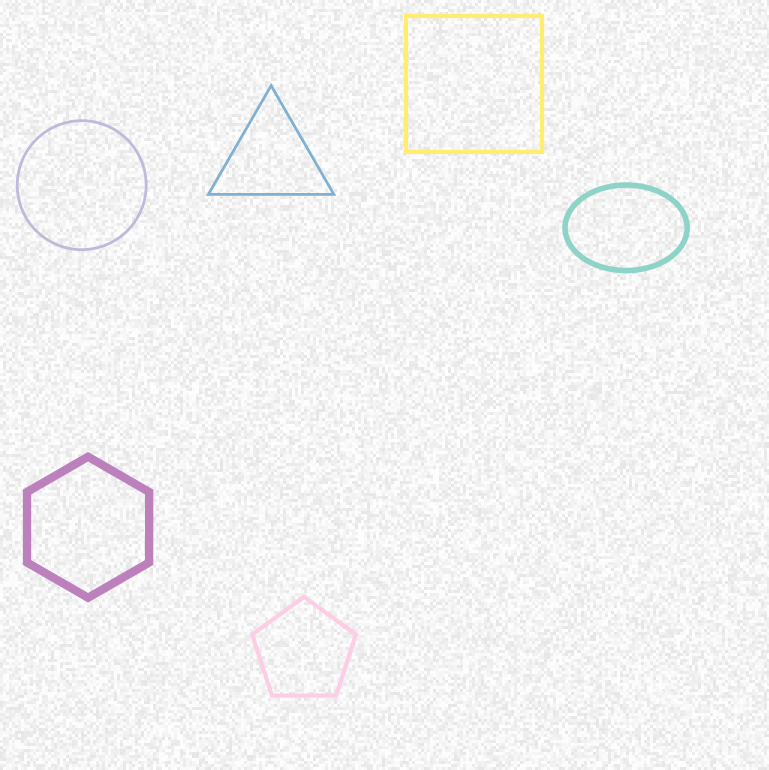[{"shape": "oval", "thickness": 2, "radius": 0.4, "center": [0.813, 0.704]}, {"shape": "circle", "thickness": 1, "radius": 0.42, "center": [0.106, 0.76]}, {"shape": "triangle", "thickness": 1, "radius": 0.47, "center": [0.352, 0.795]}, {"shape": "pentagon", "thickness": 1.5, "radius": 0.35, "center": [0.395, 0.154]}, {"shape": "hexagon", "thickness": 3, "radius": 0.46, "center": [0.114, 0.315]}, {"shape": "square", "thickness": 1.5, "radius": 0.44, "center": [0.615, 0.891]}]